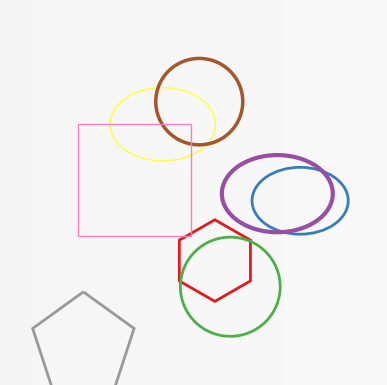[{"shape": "hexagon", "thickness": 2, "radius": 0.53, "center": [0.555, 0.323]}, {"shape": "oval", "thickness": 2, "radius": 0.62, "center": [0.775, 0.479]}, {"shape": "circle", "thickness": 2, "radius": 0.64, "center": [0.594, 0.255]}, {"shape": "oval", "thickness": 3, "radius": 0.72, "center": [0.716, 0.497]}, {"shape": "oval", "thickness": 1, "radius": 0.68, "center": [0.42, 0.677]}, {"shape": "circle", "thickness": 2.5, "radius": 0.56, "center": [0.514, 0.736]}, {"shape": "square", "thickness": 1, "radius": 0.73, "center": [0.346, 0.532]}, {"shape": "pentagon", "thickness": 2, "radius": 0.69, "center": [0.215, 0.104]}]